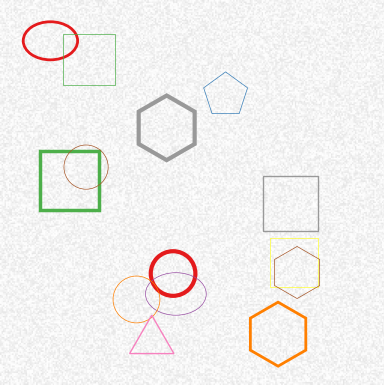[{"shape": "oval", "thickness": 2, "radius": 0.35, "center": [0.131, 0.894]}, {"shape": "circle", "thickness": 3, "radius": 0.29, "center": [0.45, 0.29]}, {"shape": "pentagon", "thickness": 0.5, "radius": 0.3, "center": [0.586, 0.753]}, {"shape": "square", "thickness": 2.5, "radius": 0.38, "center": [0.18, 0.531]}, {"shape": "square", "thickness": 0.5, "radius": 0.33, "center": [0.231, 0.846]}, {"shape": "oval", "thickness": 0.5, "radius": 0.39, "center": [0.457, 0.236]}, {"shape": "circle", "thickness": 0.5, "radius": 0.3, "center": [0.354, 0.222]}, {"shape": "hexagon", "thickness": 2, "radius": 0.42, "center": [0.722, 0.132]}, {"shape": "square", "thickness": 0.5, "radius": 0.32, "center": [0.764, 0.319]}, {"shape": "hexagon", "thickness": 0.5, "radius": 0.34, "center": [0.772, 0.292]}, {"shape": "circle", "thickness": 0.5, "radius": 0.29, "center": [0.224, 0.566]}, {"shape": "triangle", "thickness": 1, "radius": 0.33, "center": [0.394, 0.115]}, {"shape": "hexagon", "thickness": 3, "radius": 0.42, "center": [0.433, 0.668]}, {"shape": "square", "thickness": 1, "radius": 0.35, "center": [0.754, 0.471]}]